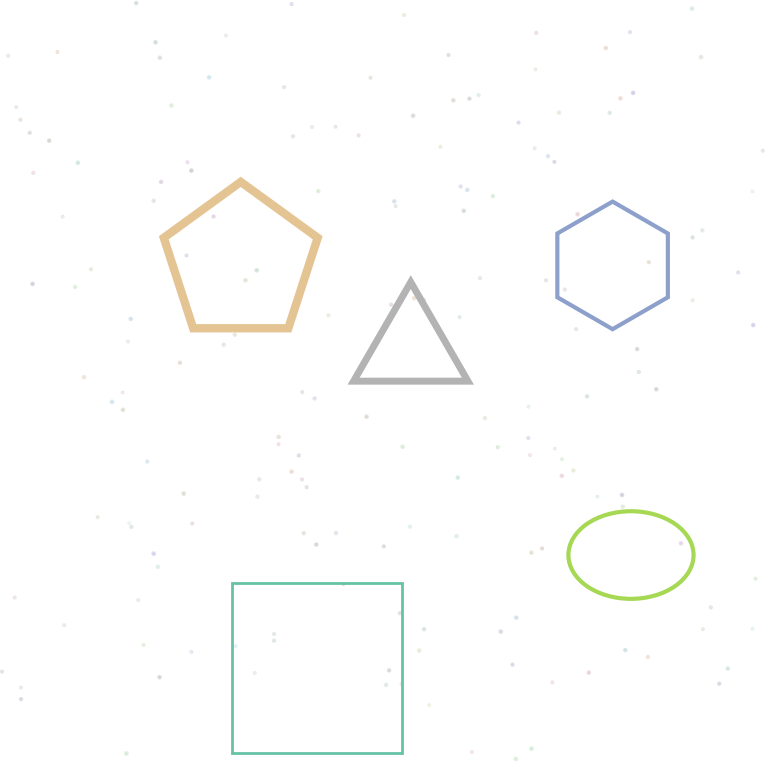[{"shape": "square", "thickness": 1, "radius": 0.55, "center": [0.412, 0.133]}, {"shape": "hexagon", "thickness": 1.5, "radius": 0.41, "center": [0.796, 0.655]}, {"shape": "oval", "thickness": 1.5, "radius": 0.41, "center": [0.819, 0.279]}, {"shape": "pentagon", "thickness": 3, "radius": 0.53, "center": [0.313, 0.659]}, {"shape": "triangle", "thickness": 2.5, "radius": 0.43, "center": [0.533, 0.548]}]